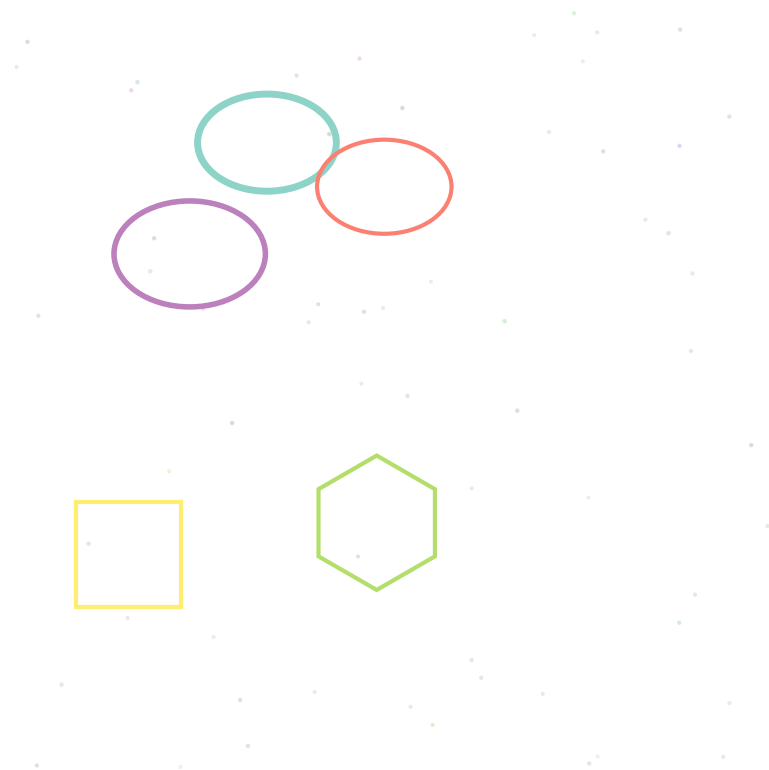[{"shape": "oval", "thickness": 2.5, "radius": 0.45, "center": [0.347, 0.815]}, {"shape": "oval", "thickness": 1.5, "radius": 0.44, "center": [0.499, 0.757]}, {"shape": "hexagon", "thickness": 1.5, "radius": 0.44, "center": [0.489, 0.321]}, {"shape": "oval", "thickness": 2, "radius": 0.49, "center": [0.246, 0.67]}, {"shape": "square", "thickness": 1.5, "radius": 0.34, "center": [0.167, 0.28]}]